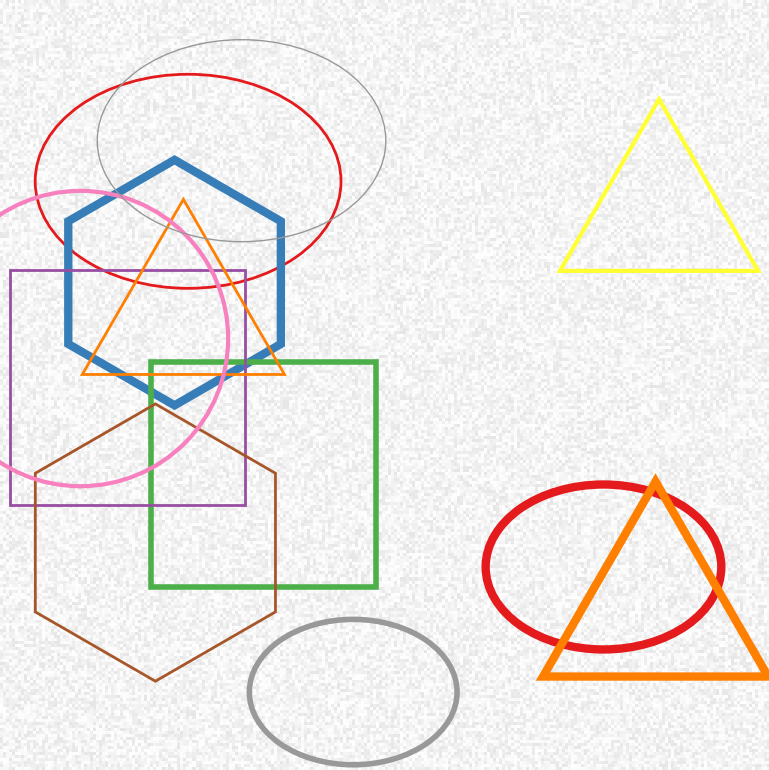[{"shape": "oval", "thickness": 3, "radius": 0.77, "center": [0.784, 0.264]}, {"shape": "oval", "thickness": 1, "radius": 0.99, "center": [0.244, 0.765]}, {"shape": "hexagon", "thickness": 3, "radius": 0.8, "center": [0.227, 0.633]}, {"shape": "square", "thickness": 2, "radius": 0.73, "center": [0.342, 0.384]}, {"shape": "square", "thickness": 1, "radius": 0.76, "center": [0.165, 0.497]}, {"shape": "triangle", "thickness": 1, "radius": 0.76, "center": [0.238, 0.589]}, {"shape": "triangle", "thickness": 3, "radius": 0.84, "center": [0.851, 0.206]}, {"shape": "triangle", "thickness": 1.5, "radius": 0.74, "center": [0.856, 0.723]}, {"shape": "hexagon", "thickness": 1, "radius": 0.9, "center": [0.202, 0.295]}, {"shape": "circle", "thickness": 1.5, "radius": 0.96, "center": [0.105, 0.56]}, {"shape": "oval", "thickness": 2, "radius": 0.67, "center": [0.459, 0.101]}, {"shape": "oval", "thickness": 0.5, "radius": 0.94, "center": [0.314, 0.817]}]